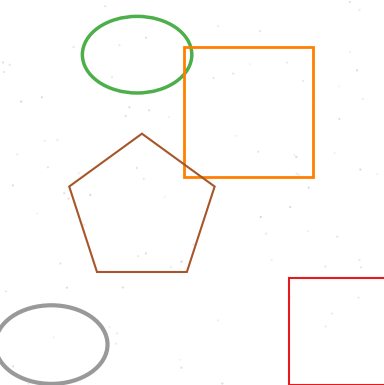[{"shape": "square", "thickness": 1.5, "radius": 0.7, "center": [0.89, 0.138]}, {"shape": "oval", "thickness": 2.5, "radius": 0.71, "center": [0.356, 0.858]}, {"shape": "square", "thickness": 2, "radius": 0.84, "center": [0.645, 0.709]}, {"shape": "pentagon", "thickness": 1.5, "radius": 0.99, "center": [0.369, 0.454]}, {"shape": "oval", "thickness": 3, "radius": 0.73, "center": [0.133, 0.105]}]